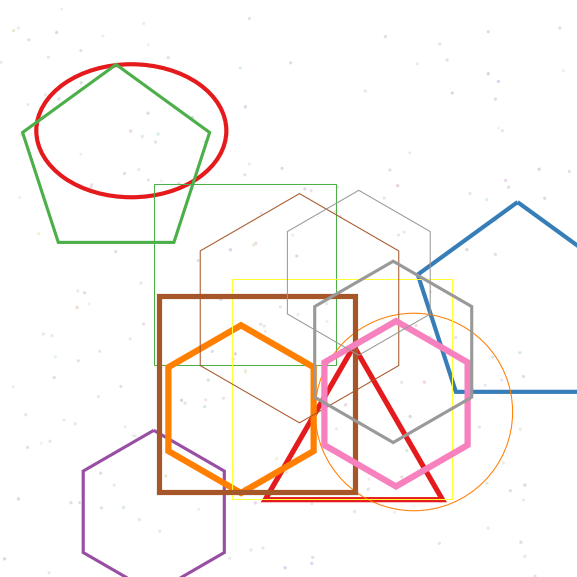[{"shape": "triangle", "thickness": 2.5, "radius": 0.89, "center": [0.613, 0.223]}, {"shape": "oval", "thickness": 2, "radius": 0.82, "center": [0.227, 0.773]}, {"shape": "pentagon", "thickness": 2, "radius": 0.91, "center": [0.896, 0.468]}, {"shape": "pentagon", "thickness": 1.5, "radius": 0.85, "center": [0.201, 0.717]}, {"shape": "square", "thickness": 0.5, "radius": 0.78, "center": [0.424, 0.524]}, {"shape": "hexagon", "thickness": 1.5, "radius": 0.71, "center": [0.266, 0.113]}, {"shape": "hexagon", "thickness": 3, "radius": 0.73, "center": [0.417, 0.291]}, {"shape": "circle", "thickness": 0.5, "radius": 0.86, "center": [0.717, 0.286]}, {"shape": "square", "thickness": 0.5, "radius": 0.95, "center": [0.593, 0.326]}, {"shape": "square", "thickness": 2.5, "radius": 0.85, "center": [0.445, 0.317]}, {"shape": "hexagon", "thickness": 0.5, "radius": 0.99, "center": [0.519, 0.465]}, {"shape": "hexagon", "thickness": 3, "radius": 0.72, "center": [0.686, 0.3]}, {"shape": "hexagon", "thickness": 0.5, "radius": 0.71, "center": [0.621, 0.527]}, {"shape": "hexagon", "thickness": 1.5, "radius": 0.78, "center": [0.681, 0.39]}]